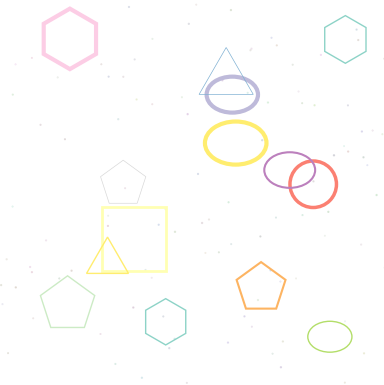[{"shape": "hexagon", "thickness": 1, "radius": 0.31, "center": [0.897, 0.898]}, {"shape": "hexagon", "thickness": 1, "radius": 0.3, "center": [0.43, 0.164]}, {"shape": "square", "thickness": 2, "radius": 0.41, "center": [0.348, 0.38]}, {"shape": "oval", "thickness": 3, "radius": 0.33, "center": [0.603, 0.754]}, {"shape": "circle", "thickness": 2.5, "radius": 0.3, "center": [0.814, 0.521]}, {"shape": "triangle", "thickness": 0.5, "radius": 0.41, "center": [0.587, 0.795]}, {"shape": "pentagon", "thickness": 1.5, "radius": 0.33, "center": [0.678, 0.252]}, {"shape": "oval", "thickness": 1, "radius": 0.29, "center": [0.857, 0.125]}, {"shape": "hexagon", "thickness": 3, "radius": 0.39, "center": [0.181, 0.899]}, {"shape": "pentagon", "thickness": 0.5, "radius": 0.31, "center": [0.32, 0.522]}, {"shape": "oval", "thickness": 1.5, "radius": 0.33, "center": [0.753, 0.558]}, {"shape": "pentagon", "thickness": 1, "radius": 0.37, "center": [0.176, 0.209]}, {"shape": "triangle", "thickness": 1, "radius": 0.31, "center": [0.279, 0.321]}, {"shape": "oval", "thickness": 3, "radius": 0.4, "center": [0.612, 0.628]}]